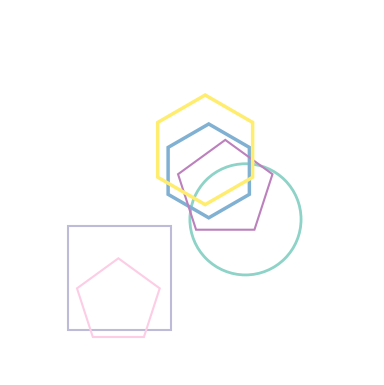[{"shape": "circle", "thickness": 2, "radius": 0.72, "center": [0.638, 0.43]}, {"shape": "square", "thickness": 1.5, "radius": 0.67, "center": [0.31, 0.278]}, {"shape": "hexagon", "thickness": 2.5, "radius": 0.61, "center": [0.542, 0.556]}, {"shape": "pentagon", "thickness": 1.5, "radius": 0.56, "center": [0.307, 0.216]}, {"shape": "pentagon", "thickness": 1.5, "radius": 0.64, "center": [0.585, 0.508]}, {"shape": "hexagon", "thickness": 2.5, "radius": 0.71, "center": [0.533, 0.611]}]